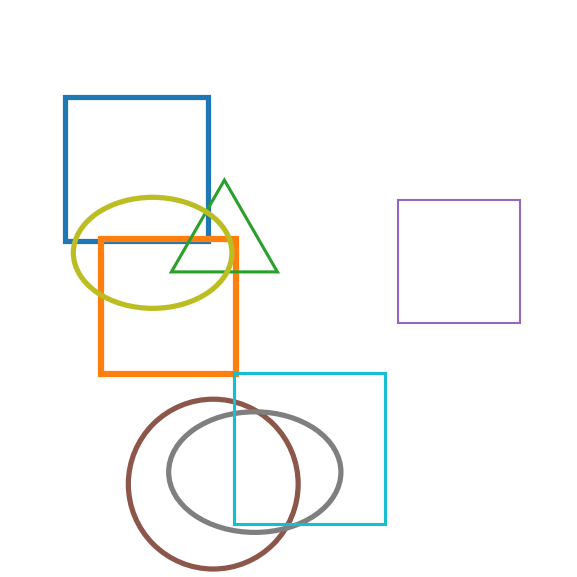[{"shape": "square", "thickness": 2.5, "radius": 0.62, "center": [0.237, 0.706]}, {"shape": "square", "thickness": 3, "radius": 0.58, "center": [0.292, 0.468]}, {"shape": "triangle", "thickness": 1.5, "radius": 0.53, "center": [0.389, 0.581]}, {"shape": "square", "thickness": 1, "radius": 0.53, "center": [0.795, 0.546]}, {"shape": "circle", "thickness": 2.5, "radius": 0.74, "center": [0.369, 0.161]}, {"shape": "oval", "thickness": 2.5, "radius": 0.75, "center": [0.441, 0.182]}, {"shape": "oval", "thickness": 2.5, "radius": 0.69, "center": [0.264, 0.561]}, {"shape": "square", "thickness": 1.5, "radius": 0.65, "center": [0.536, 0.222]}]